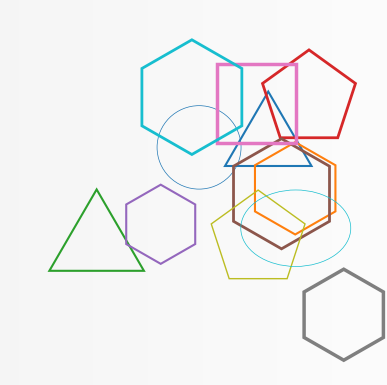[{"shape": "circle", "thickness": 0.5, "radius": 0.54, "center": [0.514, 0.617]}, {"shape": "triangle", "thickness": 1.5, "radius": 0.64, "center": [0.692, 0.633]}, {"shape": "hexagon", "thickness": 1.5, "radius": 0.6, "center": [0.762, 0.511]}, {"shape": "triangle", "thickness": 1.5, "radius": 0.7, "center": [0.249, 0.367]}, {"shape": "pentagon", "thickness": 2, "radius": 0.63, "center": [0.797, 0.744]}, {"shape": "hexagon", "thickness": 1.5, "radius": 0.51, "center": [0.415, 0.417]}, {"shape": "hexagon", "thickness": 2, "radius": 0.72, "center": [0.726, 0.497]}, {"shape": "square", "thickness": 2.5, "radius": 0.51, "center": [0.662, 0.731]}, {"shape": "hexagon", "thickness": 2.5, "radius": 0.59, "center": [0.887, 0.183]}, {"shape": "pentagon", "thickness": 1, "radius": 0.64, "center": [0.666, 0.379]}, {"shape": "hexagon", "thickness": 2, "radius": 0.74, "center": [0.495, 0.748]}, {"shape": "oval", "thickness": 0.5, "radius": 0.71, "center": [0.763, 0.407]}]